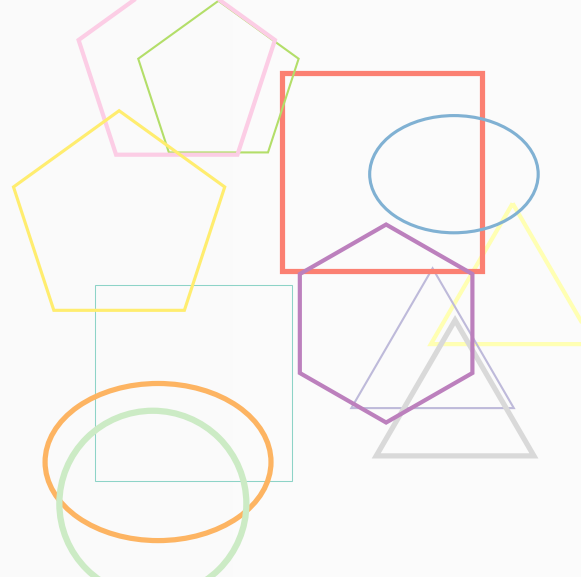[{"shape": "square", "thickness": 0.5, "radius": 0.85, "center": [0.333, 0.336]}, {"shape": "triangle", "thickness": 2, "radius": 0.81, "center": [0.882, 0.485]}, {"shape": "triangle", "thickness": 1, "radius": 0.81, "center": [0.744, 0.373]}, {"shape": "square", "thickness": 2.5, "radius": 0.86, "center": [0.657, 0.701]}, {"shape": "oval", "thickness": 1.5, "radius": 0.72, "center": [0.781, 0.698]}, {"shape": "oval", "thickness": 2.5, "radius": 0.97, "center": [0.272, 0.199]}, {"shape": "pentagon", "thickness": 1, "radius": 0.73, "center": [0.376, 0.853]}, {"shape": "pentagon", "thickness": 2, "radius": 0.89, "center": [0.304, 0.875]}, {"shape": "triangle", "thickness": 2.5, "radius": 0.78, "center": [0.783, 0.288]}, {"shape": "hexagon", "thickness": 2, "radius": 0.86, "center": [0.664, 0.439]}, {"shape": "circle", "thickness": 3, "radius": 0.8, "center": [0.263, 0.127]}, {"shape": "pentagon", "thickness": 1.5, "radius": 0.96, "center": [0.205, 0.616]}]